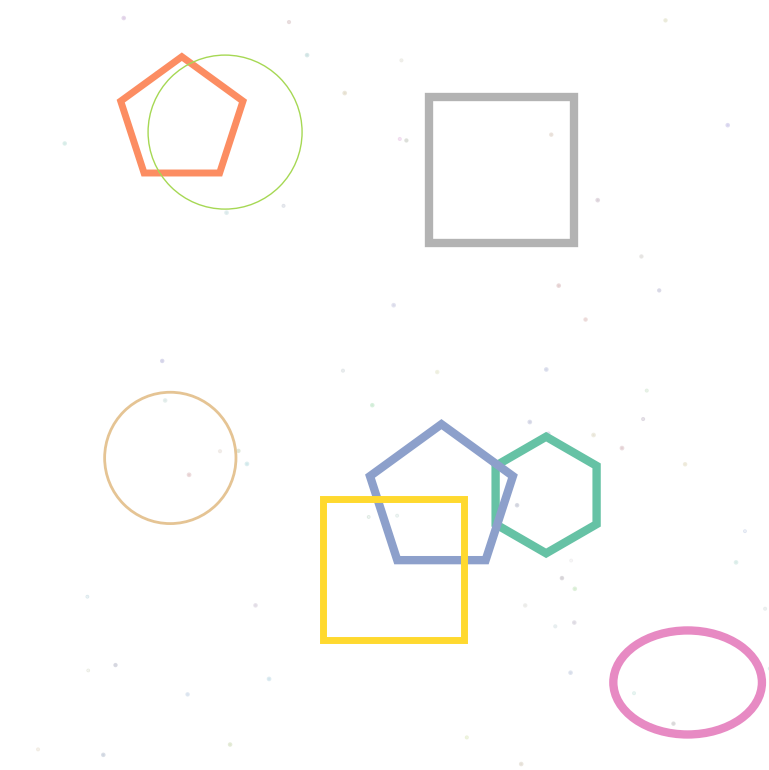[{"shape": "hexagon", "thickness": 3, "radius": 0.38, "center": [0.709, 0.357]}, {"shape": "pentagon", "thickness": 2.5, "radius": 0.42, "center": [0.236, 0.843]}, {"shape": "pentagon", "thickness": 3, "radius": 0.49, "center": [0.573, 0.351]}, {"shape": "oval", "thickness": 3, "radius": 0.48, "center": [0.893, 0.114]}, {"shape": "circle", "thickness": 0.5, "radius": 0.5, "center": [0.292, 0.828]}, {"shape": "square", "thickness": 2.5, "radius": 0.46, "center": [0.511, 0.261]}, {"shape": "circle", "thickness": 1, "radius": 0.43, "center": [0.221, 0.405]}, {"shape": "square", "thickness": 3, "radius": 0.47, "center": [0.651, 0.779]}]